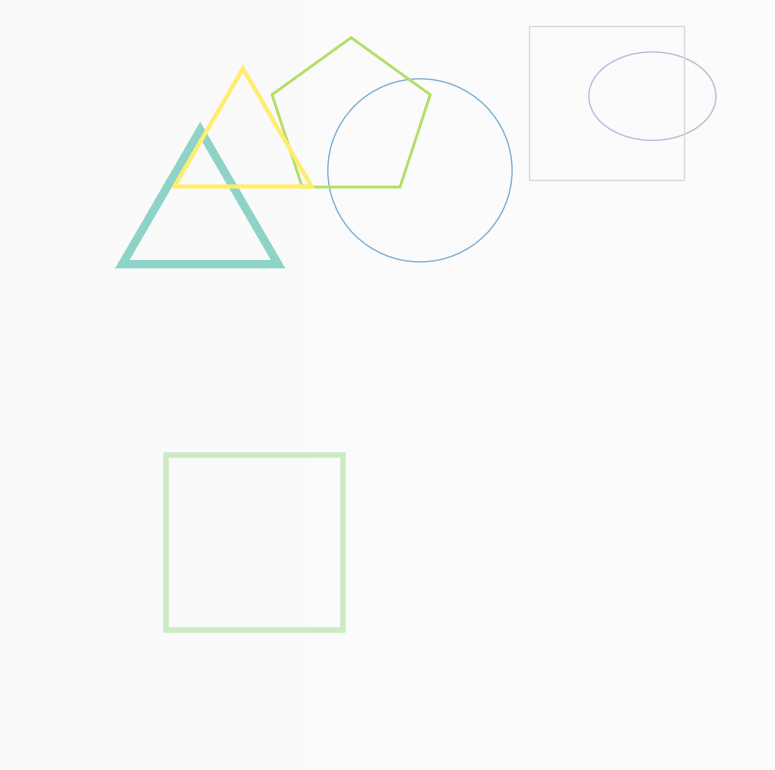[{"shape": "triangle", "thickness": 3, "radius": 0.58, "center": [0.258, 0.715]}, {"shape": "oval", "thickness": 0.5, "radius": 0.41, "center": [0.842, 0.875]}, {"shape": "circle", "thickness": 0.5, "radius": 0.59, "center": [0.542, 0.779]}, {"shape": "pentagon", "thickness": 1, "radius": 0.54, "center": [0.453, 0.844]}, {"shape": "square", "thickness": 0.5, "radius": 0.5, "center": [0.783, 0.866]}, {"shape": "square", "thickness": 2, "radius": 0.57, "center": [0.329, 0.296]}, {"shape": "triangle", "thickness": 1.5, "radius": 0.51, "center": [0.314, 0.809]}]